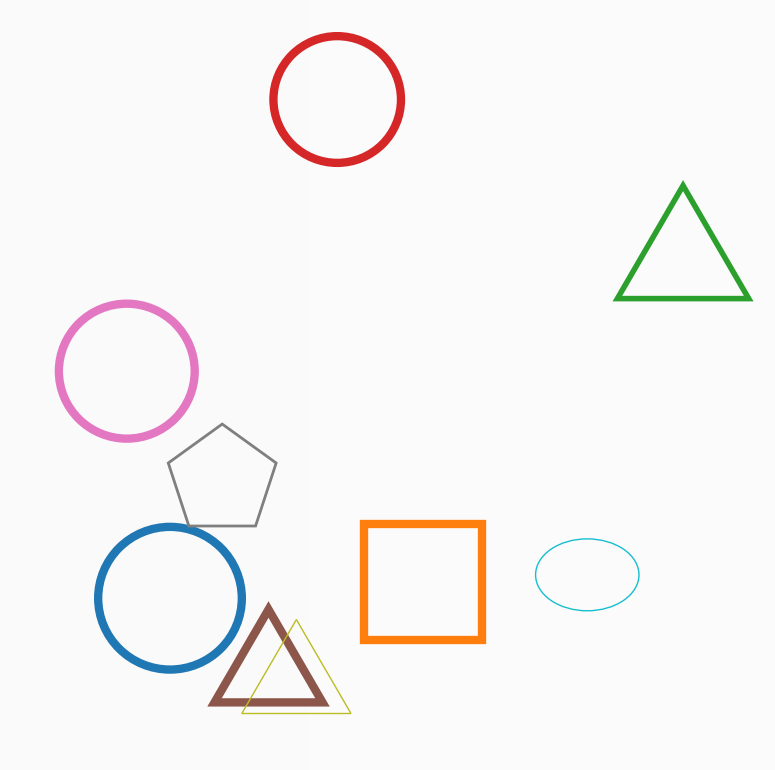[{"shape": "circle", "thickness": 3, "radius": 0.46, "center": [0.219, 0.223]}, {"shape": "square", "thickness": 3, "radius": 0.38, "center": [0.546, 0.244]}, {"shape": "triangle", "thickness": 2, "radius": 0.49, "center": [0.881, 0.661]}, {"shape": "circle", "thickness": 3, "radius": 0.41, "center": [0.435, 0.871]}, {"shape": "triangle", "thickness": 3, "radius": 0.4, "center": [0.346, 0.128]}, {"shape": "circle", "thickness": 3, "radius": 0.44, "center": [0.164, 0.518]}, {"shape": "pentagon", "thickness": 1, "radius": 0.37, "center": [0.287, 0.376]}, {"shape": "triangle", "thickness": 0.5, "radius": 0.41, "center": [0.382, 0.114]}, {"shape": "oval", "thickness": 0.5, "radius": 0.33, "center": [0.758, 0.253]}]